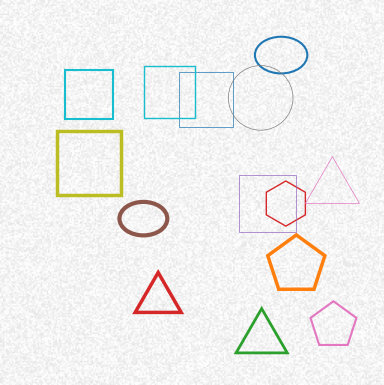[{"shape": "square", "thickness": 0.5, "radius": 0.36, "center": [0.535, 0.741]}, {"shape": "oval", "thickness": 1.5, "radius": 0.34, "center": [0.73, 0.857]}, {"shape": "pentagon", "thickness": 2.5, "radius": 0.39, "center": [0.77, 0.312]}, {"shape": "triangle", "thickness": 2, "radius": 0.38, "center": [0.68, 0.122]}, {"shape": "triangle", "thickness": 2.5, "radius": 0.35, "center": [0.411, 0.223]}, {"shape": "hexagon", "thickness": 1, "radius": 0.29, "center": [0.742, 0.471]}, {"shape": "square", "thickness": 0.5, "radius": 0.37, "center": [0.695, 0.471]}, {"shape": "oval", "thickness": 3, "radius": 0.31, "center": [0.372, 0.432]}, {"shape": "pentagon", "thickness": 1.5, "radius": 0.31, "center": [0.866, 0.155]}, {"shape": "triangle", "thickness": 0.5, "radius": 0.41, "center": [0.863, 0.512]}, {"shape": "circle", "thickness": 0.5, "radius": 0.42, "center": [0.677, 0.746]}, {"shape": "square", "thickness": 2.5, "radius": 0.41, "center": [0.231, 0.577]}, {"shape": "square", "thickness": 1, "radius": 0.33, "center": [0.44, 0.761]}, {"shape": "square", "thickness": 1.5, "radius": 0.31, "center": [0.232, 0.755]}]